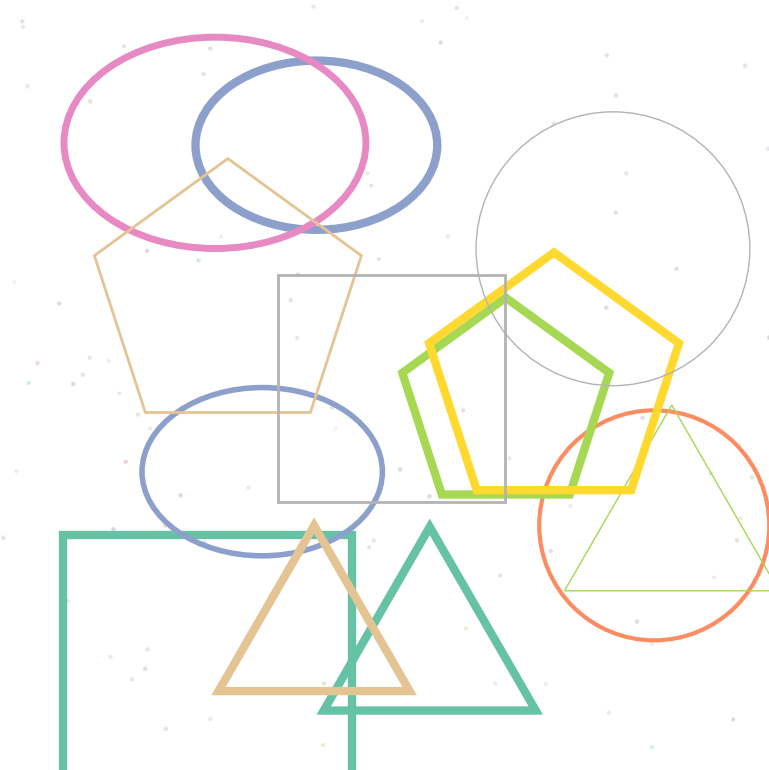[{"shape": "triangle", "thickness": 3, "radius": 0.79, "center": [0.558, 0.157]}, {"shape": "square", "thickness": 3, "radius": 0.94, "center": [0.269, 0.117]}, {"shape": "circle", "thickness": 1.5, "radius": 0.75, "center": [0.85, 0.318]}, {"shape": "oval", "thickness": 3, "radius": 0.78, "center": [0.411, 0.811]}, {"shape": "oval", "thickness": 2, "radius": 0.78, "center": [0.341, 0.387]}, {"shape": "oval", "thickness": 2.5, "radius": 0.98, "center": [0.279, 0.814]}, {"shape": "triangle", "thickness": 0.5, "radius": 0.8, "center": [0.872, 0.313]}, {"shape": "pentagon", "thickness": 3, "radius": 0.71, "center": [0.657, 0.472]}, {"shape": "pentagon", "thickness": 3, "radius": 0.85, "center": [0.719, 0.502]}, {"shape": "triangle", "thickness": 3, "radius": 0.72, "center": [0.408, 0.174]}, {"shape": "pentagon", "thickness": 1, "radius": 0.91, "center": [0.296, 0.612]}, {"shape": "square", "thickness": 1, "radius": 0.74, "center": [0.508, 0.495]}, {"shape": "circle", "thickness": 0.5, "radius": 0.89, "center": [0.796, 0.677]}]